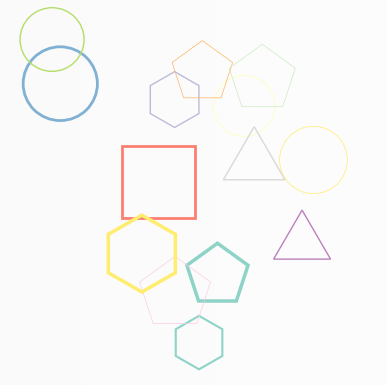[{"shape": "hexagon", "thickness": 1.5, "radius": 0.35, "center": [0.514, 0.11]}, {"shape": "pentagon", "thickness": 2.5, "radius": 0.41, "center": [0.561, 0.285]}, {"shape": "circle", "thickness": 0.5, "radius": 0.4, "center": [0.63, 0.725]}, {"shape": "hexagon", "thickness": 1, "radius": 0.36, "center": [0.451, 0.741]}, {"shape": "square", "thickness": 2, "radius": 0.47, "center": [0.408, 0.528]}, {"shape": "circle", "thickness": 2, "radius": 0.48, "center": [0.156, 0.783]}, {"shape": "pentagon", "thickness": 0.5, "radius": 0.41, "center": [0.522, 0.812]}, {"shape": "circle", "thickness": 1, "radius": 0.41, "center": [0.134, 0.897]}, {"shape": "pentagon", "thickness": 0.5, "radius": 0.48, "center": [0.452, 0.238]}, {"shape": "triangle", "thickness": 1, "radius": 0.46, "center": [0.656, 0.579]}, {"shape": "triangle", "thickness": 1, "radius": 0.42, "center": [0.78, 0.369]}, {"shape": "pentagon", "thickness": 0.5, "radius": 0.45, "center": [0.677, 0.795]}, {"shape": "hexagon", "thickness": 2.5, "radius": 0.5, "center": [0.366, 0.341]}, {"shape": "circle", "thickness": 0.5, "radius": 0.44, "center": [0.809, 0.585]}]